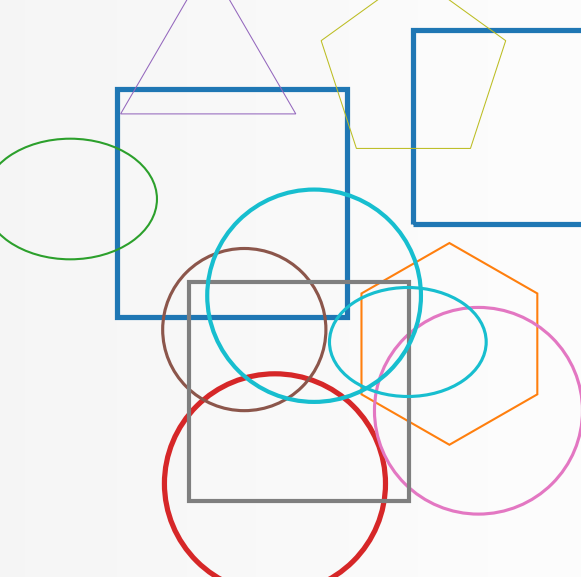[{"shape": "square", "thickness": 2.5, "radius": 0.84, "center": [0.878, 0.779]}, {"shape": "square", "thickness": 2.5, "radius": 0.99, "center": [0.399, 0.647]}, {"shape": "hexagon", "thickness": 1, "radius": 0.87, "center": [0.773, 0.404]}, {"shape": "oval", "thickness": 1, "radius": 0.75, "center": [0.121, 0.655]}, {"shape": "circle", "thickness": 2.5, "radius": 0.95, "center": [0.473, 0.162]}, {"shape": "triangle", "thickness": 0.5, "radius": 0.87, "center": [0.358, 0.889]}, {"shape": "circle", "thickness": 1.5, "radius": 0.7, "center": [0.42, 0.428]}, {"shape": "circle", "thickness": 1.5, "radius": 0.89, "center": [0.823, 0.288]}, {"shape": "square", "thickness": 2, "radius": 0.95, "center": [0.514, 0.32]}, {"shape": "pentagon", "thickness": 0.5, "radius": 0.83, "center": [0.711, 0.877]}, {"shape": "circle", "thickness": 2, "radius": 0.92, "center": [0.54, 0.487]}, {"shape": "oval", "thickness": 1.5, "radius": 0.67, "center": [0.702, 0.407]}]